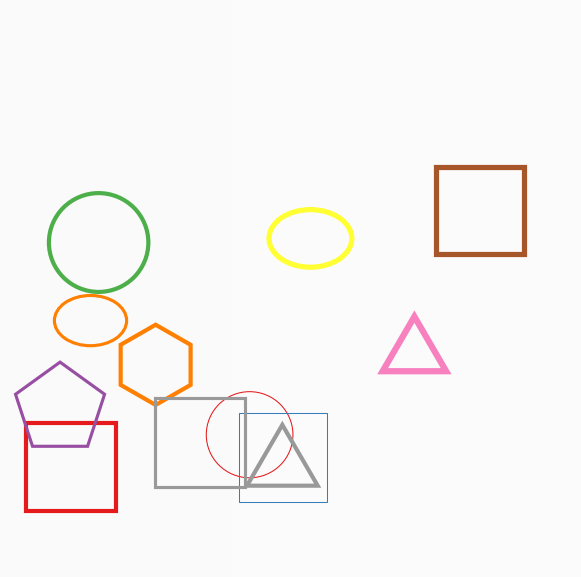[{"shape": "square", "thickness": 2, "radius": 0.38, "center": [0.122, 0.19]}, {"shape": "circle", "thickness": 0.5, "radius": 0.37, "center": [0.429, 0.246]}, {"shape": "square", "thickness": 0.5, "radius": 0.38, "center": [0.487, 0.207]}, {"shape": "circle", "thickness": 2, "radius": 0.43, "center": [0.17, 0.579]}, {"shape": "pentagon", "thickness": 1.5, "radius": 0.4, "center": [0.103, 0.292]}, {"shape": "hexagon", "thickness": 2, "radius": 0.35, "center": [0.268, 0.367]}, {"shape": "oval", "thickness": 1.5, "radius": 0.31, "center": [0.156, 0.444]}, {"shape": "oval", "thickness": 2.5, "radius": 0.36, "center": [0.534, 0.586]}, {"shape": "square", "thickness": 2.5, "radius": 0.38, "center": [0.826, 0.635]}, {"shape": "triangle", "thickness": 3, "radius": 0.32, "center": [0.713, 0.388]}, {"shape": "square", "thickness": 1.5, "radius": 0.39, "center": [0.343, 0.233]}, {"shape": "triangle", "thickness": 2, "radius": 0.35, "center": [0.486, 0.193]}]